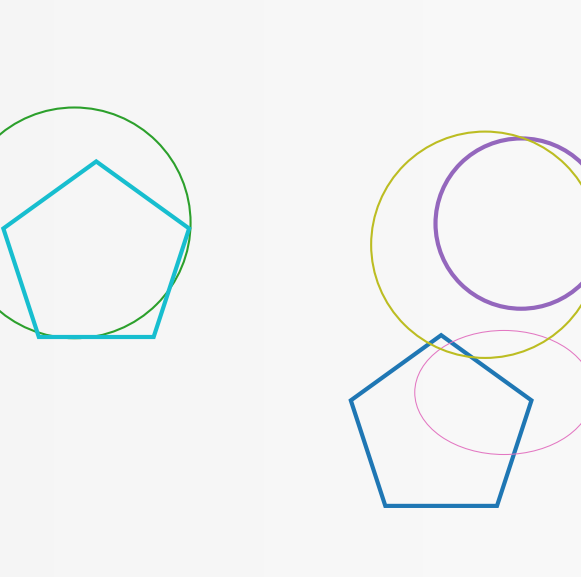[{"shape": "pentagon", "thickness": 2, "radius": 0.82, "center": [0.759, 0.255]}, {"shape": "circle", "thickness": 1, "radius": 1.0, "center": [0.128, 0.613]}, {"shape": "circle", "thickness": 2, "radius": 0.74, "center": [0.897, 0.612]}, {"shape": "oval", "thickness": 0.5, "radius": 0.77, "center": [0.867, 0.32]}, {"shape": "circle", "thickness": 1, "radius": 0.98, "center": [0.834, 0.575]}, {"shape": "pentagon", "thickness": 2, "radius": 0.84, "center": [0.166, 0.552]}]